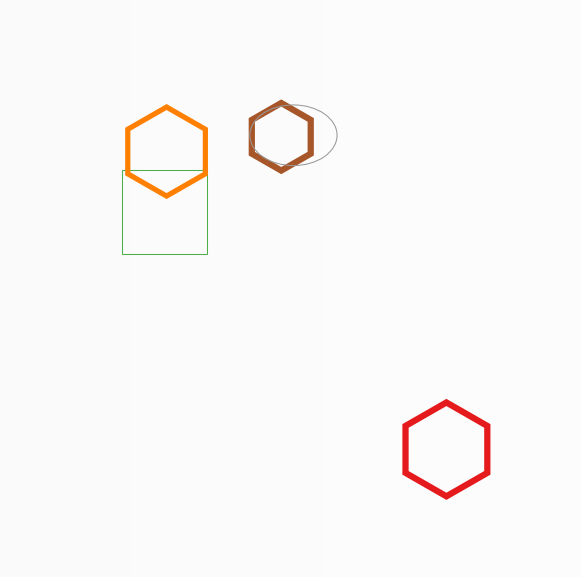[{"shape": "hexagon", "thickness": 3, "radius": 0.41, "center": [0.768, 0.221]}, {"shape": "square", "thickness": 0.5, "radius": 0.36, "center": [0.283, 0.632]}, {"shape": "hexagon", "thickness": 2.5, "radius": 0.39, "center": [0.287, 0.737]}, {"shape": "hexagon", "thickness": 3, "radius": 0.29, "center": [0.484, 0.762]}, {"shape": "oval", "thickness": 0.5, "radius": 0.37, "center": [0.505, 0.765]}]